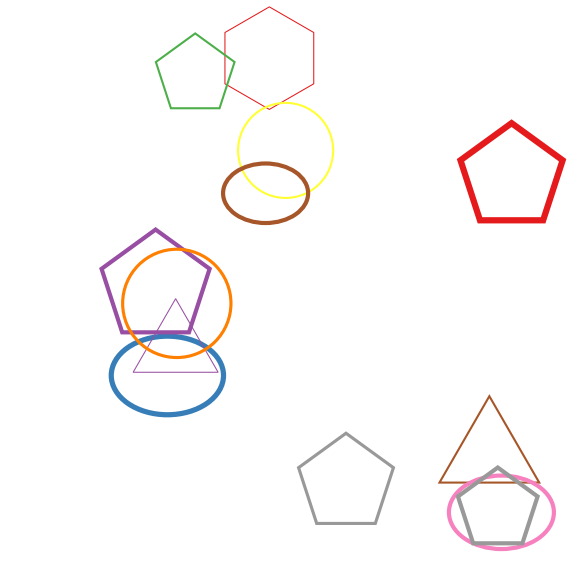[{"shape": "pentagon", "thickness": 3, "radius": 0.46, "center": [0.886, 0.693]}, {"shape": "hexagon", "thickness": 0.5, "radius": 0.44, "center": [0.466, 0.898]}, {"shape": "oval", "thickness": 2.5, "radius": 0.49, "center": [0.29, 0.349]}, {"shape": "pentagon", "thickness": 1, "radius": 0.36, "center": [0.338, 0.87]}, {"shape": "triangle", "thickness": 0.5, "radius": 0.42, "center": [0.304, 0.397]}, {"shape": "pentagon", "thickness": 2, "radius": 0.49, "center": [0.269, 0.503]}, {"shape": "circle", "thickness": 1.5, "radius": 0.47, "center": [0.306, 0.474]}, {"shape": "circle", "thickness": 1, "radius": 0.41, "center": [0.495, 0.739]}, {"shape": "oval", "thickness": 2, "radius": 0.37, "center": [0.46, 0.664]}, {"shape": "triangle", "thickness": 1, "radius": 0.5, "center": [0.847, 0.213]}, {"shape": "oval", "thickness": 2, "radius": 0.45, "center": [0.868, 0.112]}, {"shape": "pentagon", "thickness": 1.5, "radius": 0.43, "center": [0.599, 0.163]}, {"shape": "pentagon", "thickness": 2, "radius": 0.36, "center": [0.862, 0.117]}]